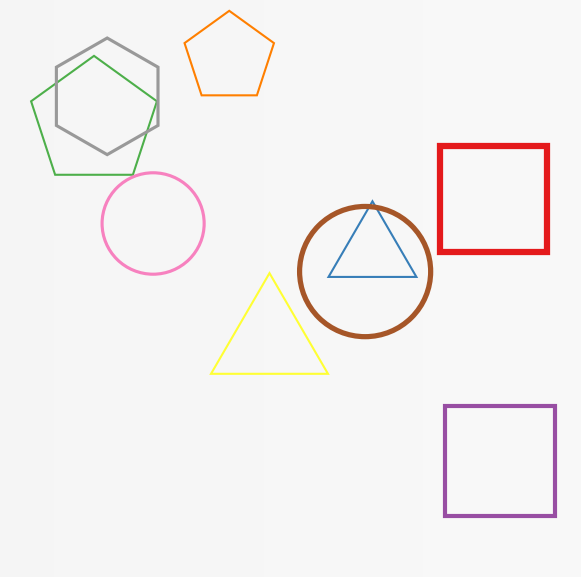[{"shape": "square", "thickness": 3, "radius": 0.46, "center": [0.85, 0.655]}, {"shape": "triangle", "thickness": 1, "radius": 0.44, "center": [0.641, 0.563]}, {"shape": "pentagon", "thickness": 1, "radius": 0.57, "center": [0.162, 0.789]}, {"shape": "square", "thickness": 2, "radius": 0.47, "center": [0.86, 0.201]}, {"shape": "pentagon", "thickness": 1, "radius": 0.4, "center": [0.394, 0.9]}, {"shape": "triangle", "thickness": 1, "radius": 0.58, "center": [0.464, 0.41]}, {"shape": "circle", "thickness": 2.5, "radius": 0.56, "center": [0.628, 0.529]}, {"shape": "circle", "thickness": 1.5, "radius": 0.44, "center": [0.263, 0.612]}, {"shape": "hexagon", "thickness": 1.5, "radius": 0.5, "center": [0.184, 0.832]}]